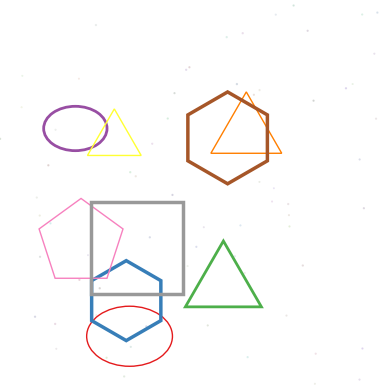[{"shape": "oval", "thickness": 1, "radius": 0.56, "center": [0.337, 0.127]}, {"shape": "hexagon", "thickness": 2.5, "radius": 0.52, "center": [0.328, 0.219]}, {"shape": "triangle", "thickness": 2, "radius": 0.57, "center": [0.58, 0.26]}, {"shape": "oval", "thickness": 2, "radius": 0.41, "center": [0.196, 0.666]}, {"shape": "triangle", "thickness": 1, "radius": 0.53, "center": [0.64, 0.655]}, {"shape": "triangle", "thickness": 1, "radius": 0.4, "center": [0.297, 0.636]}, {"shape": "hexagon", "thickness": 2.5, "radius": 0.6, "center": [0.591, 0.642]}, {"shape": "pentagon", "thickness": 1, "radius": 0.57, "center": [0.21, 0.37]}, {"shape": "square", "thickness": 2.5, "radius": 0.6, "center": [0.356, 0.355]}]